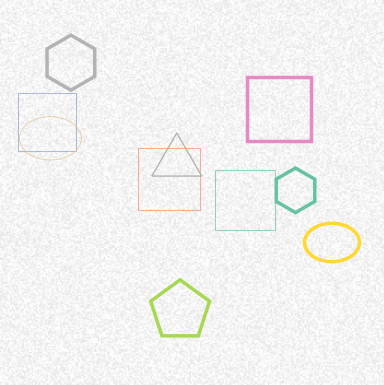[{"shape": "hexagon", "thickness": 2.5, "radius": 0.29, "center": [0.768, 0.506]}, {"shape": "square", "thickness": 0.5, "radius": 0.39, "center": [0.637, 0.48]}, {"shape": "square", "thickness": 0.5, "radius": 0.4, "center": [0.439, 0.535]}, {"shape": "square", "thickness": 0.5, "radius": 0.38, "center": [0.123, 0.684]}, {"shape": "square", "thickness": 2.5, "radius": 0.41, "center": [0.725, 0.716]}, {"shape": "pentagon", "thickness": 2.5, "radius": 0.4, "center": [0.468, 0.193]}, {"shape": "oval", "thickness": 2.5, "radius": 0.36, "center": [0.862, 0.37]}, {"shape": "oval", "thickness": 0.5, "radius": 0.4, "center": [0.131, 0.641]}, {"shape": "triangle", "thickness": 1, "radius": 0.37, "center": [0.459, 0.58]}, {"shape": "hexagon", "thickness": 2.5, "radius": 0.36, "center": [0.184, 0.837]}]